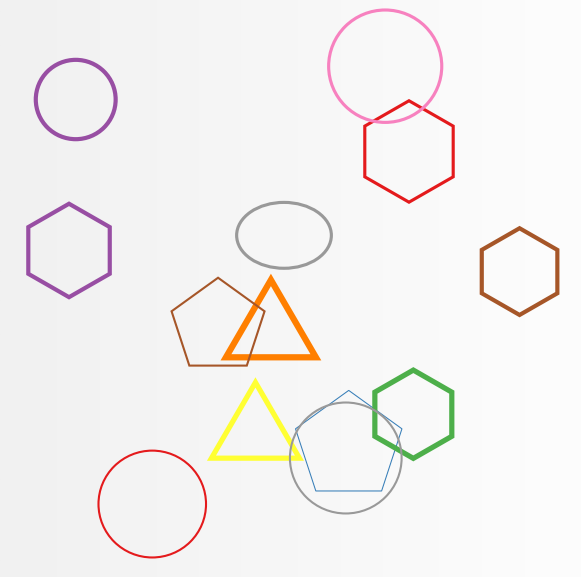[{"shape": "circle", "thickness": 1, "radius": 0.46, "center": [0.262, 0.126]}, {"shape": "hexagon", "thickness": 1.5, "radius": 0.44, "center": [0.704, 0.737]}, {"shape": "pentagon", "thickness": 0.5, "radius": 0.48, "center": [0.6, 0.227]}, {"shape": "hexagon", "thickness": 2.5, "radius": 0.38, "center": [0.711, 0.282]}, {"shape": "hexagon", "thickness": 2, "radius": 0.4, "center": [0.119, 0.565]}, {"shape": "circle", "thickness": 2, "radius": 0.34, "center": [0.13, 0.827]}, {"shape": "triangle", "thickness": 3, "radius": 0.45, "center": [0.466, 0.425]}, {"shape": "triangle", "thickness": 2.5, "radius": 0.44, "center": [0.439, 0.249]}, {"shape": "pentagon", "thickness": 1, "radius": 0.42, "center": [0.375, 0.434]}, {"shape": "hexagon", "thickness": 2, "radius": 0.38, "center": [0.894, 0.529]}, {"shape": "circle", "thickness": 1.5, "radius": 0.49, "center": [0.663, 0.885]}, {"shape": "circle", "thickness": 1, "radius": 0.48, "center": [0.595, 0.206]}, {"shape": "oval", "thickness": 1.5, "radius": 0.41, "center": [0.489, 0.592]}]